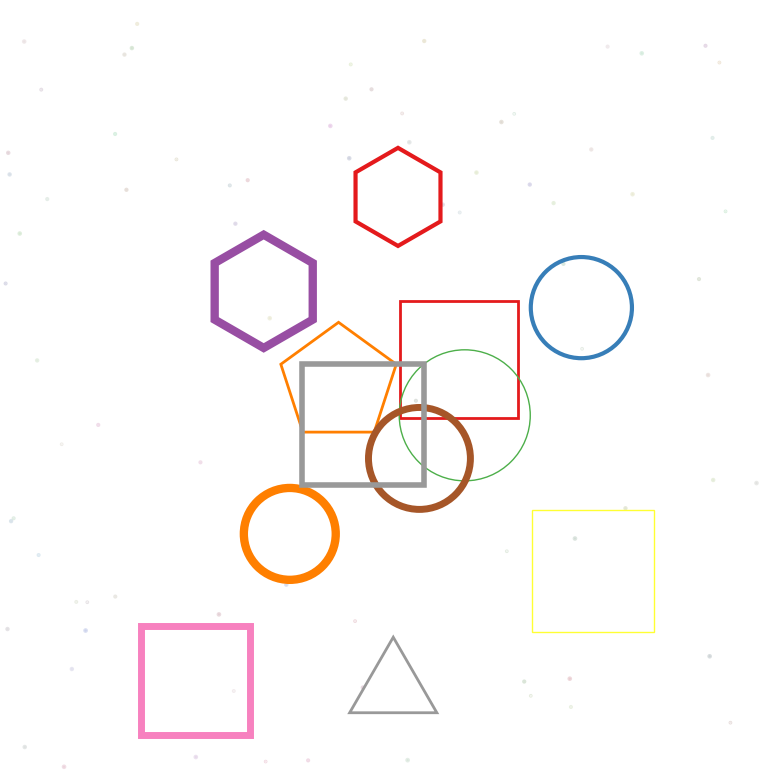[{"shape": "square", "thickness": 1, "radius": 0.38, "center": [0.596, 0.533]}, {"shape": "hexagon", "thickness": 1.5, "radius": 0.32, "center": [0.517, 0.744]}, {"shape": "circle", "thickness": 1.5, "radius": 0.33, "center": [0.755, 0.6]}, {"shape": "circle", "thickness": 0.5, "radius": 0.43, "center": [0.604, 0.461]}, {"shape": "hexagon", "thickness": 3, "radius": 0.37, "center": [0.342, 0.622]}, {"shape": "pentagon", "thickness": 1, "radius": 0.39, "center": [0.44, 0.503]}, {"shape": "circle", "thickness": 3, "radius": 0.3, "center": [0.376, 0.307]}, {"shape": "square", "thickness": 0.5, "radius": 0.4, "center": [0.77, 0.258]}, {"shape": "circle", "thickness": 2.5, "radius": 0.33, "center": [0.545, 0.405]}, {"shape": "square", "thickness": 2.5, "radius": 0.35, "center": [0.254, 0.116]}, {"shape": "triangle", "thickness": 1, "radius": 0.33, "center": [0.511, 0.107]}, {"shape": "square", "thickness": 2, "radius": 0.39, "center": [0.471, 0.449]}]